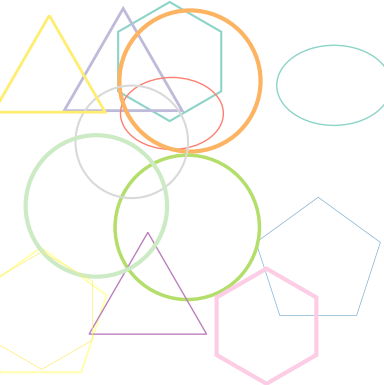[{"shape": "oval", "thickness": 1, "radius": 0.74, "center": [0.867, 0.778]}, {"shape": "hexagon", "thickness": 1.5, "radius": 0.77, "center": [0.441, 0.84]}, {"shape": "pentagon", "thickness": 1.5, "radius": 0.9, "center": [0.106, 0.178]}, {"shape": "triangle", "thickness": 2, "radius": 0.88, "center": [0.32, 0.801]}, {"shape": "oval", "thickness": 1, "radius": 0.67, "center": [0.447, 0.705]}, {"shape": "pentagon", "thickness": 0.5, "radius": 0.85, "center": [0.827, 0.318]}, {"shape": "circle", "thickness": 3, "radius": 0.92, "center": [0.493, 0.79]}, {"shape": "circle", "thickness": 2.5, "radius": 0.94, "center": [0.486, 0.409]}, {"shape": "hexagon", "thickness": 3, "radius": 0.75, "center": [0.692, 0.153]}, {"shape": "circle", "thickness": 1.5, "radius": 0.73, "center": [0.342, 0.632]}, {"shape": "triangle", "thickness": 1, "radius": 0.88, "center": [0.384, 0.22]}, {"shape": "circle", "thickness": 3, "radius": 0.92, "center": [0.25, 0.465]}, {"shape": "hexagon", "thickness": 0.5, "radius": 0.76, "center": [0.109, 0.193]}, {"shape": "triangle", "thickness": 2, "radius": 0.84, "center": [0.128, 0.792]}]